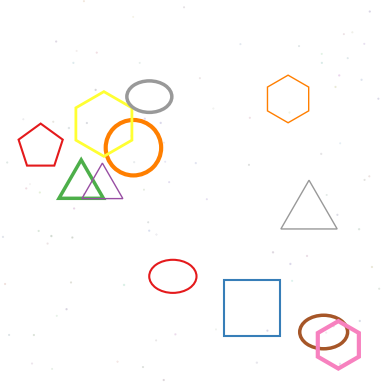[{"shape": "pentagon", "thickness": 1.5, "radius": 0.3, "center": [0.106, 0.619]}, {"shape": "oval", "thickness": 1.5, "radius": 0.31, "center": [0.449, 0.282]}, {"shape": "square", "thickness": 1.5, "radius": 0.37, "center": [0.654, 0.199]}, {"shape": "triangle", "thickness": 2.5, "radius": 0.33, "center": [0.211, 0.518]}, {"shape": "triangle", "thickness": 1, "radius": 0.31, "center": [0.266, 0.515]}, {"shape": "circle", "thickness": 3, "radius": 0.36, "center": [0.347, 0.616]}, {"shape": "hexagon", "thickness": 1, "radius": 0.31, "center": [0.748, 0.743]}, {"shape": "hexagon", "thickness": 2, "radius": 0.42, "center": [0.27, 0.678]}, {"shape": "oval", "thickness": 2.5, "radius": 0.31, "center": [0.841, 0.138]}, {"shape": "hexagon", "thickness": 3, "radius": 0.31, "center": [0.879, 0.104]}, {"shape": "triangle", "thickness": 1, "radius": 0.42, "center": [0.803, 0.448]}, {"shape": "oval", "thickness": 2.5, "radius": 0.29, "center": [0.388, 0.749]}]